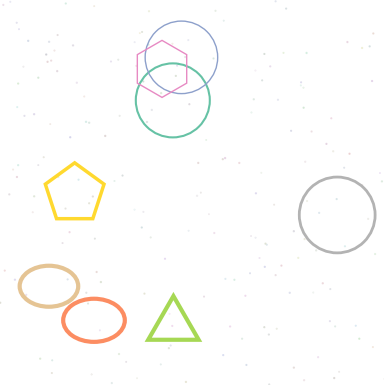[{"shape": "circle", "thickness": 1.5, "radius": 0.48, "center": [0.449, 0.739]}, {"shape": "oval", "thickness": 3, "radius": 0.4, "center": [0.244, 0.168]}, {"shape": "circle", "thickness": 1, "radius": 0.47, "center": [0.471, 0.851]}, {"shape": "hexagon", "thickness": 1, "radius": 0.37, "center": [0.421, 0.821]}, {"shape": "triangle", "thickness": 3, "radius": 0.38, "center": [0.45, 0.155]}, {"shape": "pentagon", "thickness": 2.5, "radius": 0.4, "center": [0.194, 0.497]}, {"shape": "oval", "thickness": 3, "radius": 0.38, "center": [0.127, 0.257]}, {"shape": "circle", "thickness": 2, "radius": 0.49, "center": [0.876, 0.442]}]